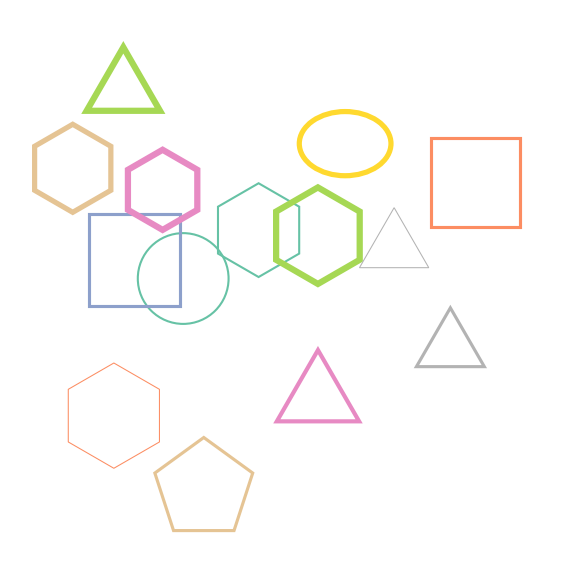[{"shape": "hexagon", "thickness": 1, "radius": 0.41, "center": [0.448, 0.601]}, {"shape": "circle", "thickness": 1, "radius": 0.39, "center": [0.317, 0.517]}, {"shape": "square", "thickness": 1.5, "radius": 0.39, "center": [0.823, 0.683]}, {"shape": "hexagon", "thickness": 0.5, "radius": 0.46, "center": [0.197, 0.279]}, {"shape": "square", "thickness": 1.5, "radius": 0.4, "center": [0.233, 0.549]}, {"shape": "hexagon", "thickness": 3, "radius": 0.35, "center": [0.282, 0.67]}, {"shape": "triangle", "thickness": 2, "radius": 0.41, "center": [0.551, 0.311]}, {"shape": "triangle", "thickness": 3, "radius": 0.37, "center": [0.214, 0.844]}, {"shape": "hexagon", "thickness": 3, "radius": 0.42, "center": [0.551, 0.591]}, {"shape": "oval", "thickness": 2.5, "radius": 0.4, "center": [0.598, 0.75]}, {"shape": "hexagon", "thickness": 2.5, "radius": 0.38, "center": [0.126, 0.708]}, {"shape": "pentagon", "thickness": 1.5, "radius": 0.45, "center": [0.353, 0.152]}, {"shape": "triangle", "thickness": 0.5, "radius": 0.35, "center": [0.682, 0.57]}, {"shape": "triangle", "thickness": 1.5, "radius": 0.34, "center": [0.78, 0.398]}]